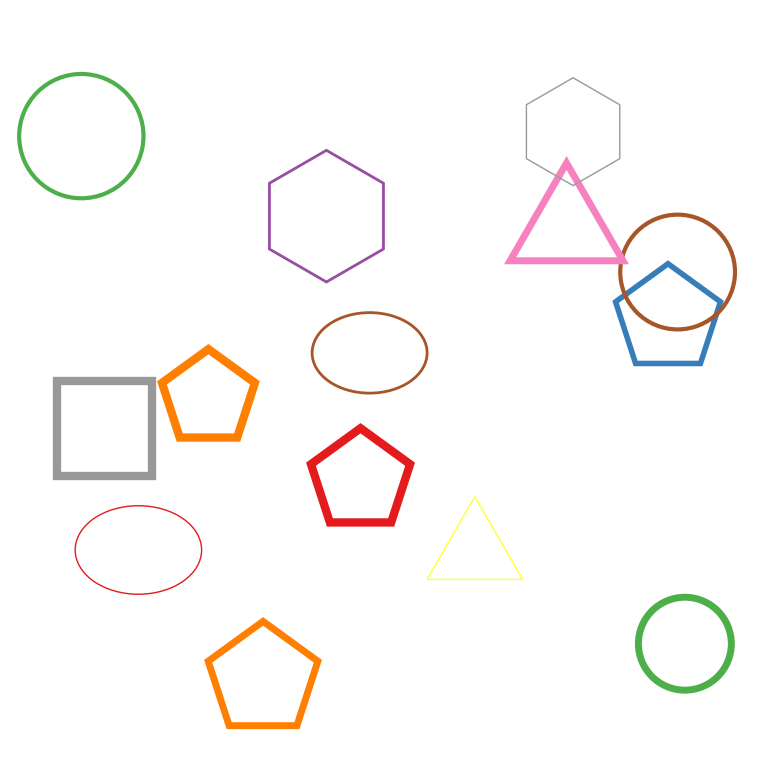[{"shape": "oval", "thickness": 0.5, "radius": 0.41, "center": [0.18, 0.286]}, {"shape": "pentagon", "thickness": 3, "radius": 0.34, "center": [0.468, 0.376]}, {"shape": "pentagon", "thickness": 2, "radius": 0.36, "center": [0.868, 0.586]}, {"shape": "circle", "thickness": 2.5, "radius": 0.3, "center": [0.889, 0.164]}, {"shape": "circle", "thickness": 1.5, "radius": 0.4, "center": [0.106, 0.823]}, {"shape": "hexagon", "thickness": 1, "radius": 0.43, "center": [0.424, 0.719]}, {"shape": "pentagon", "thickness": 2.5, "radius": 0.37, "center": [0.342, 0.118]}, {"shape": "pentagon", "thickness": 3, "radius": 0.32, "center": [0.271, 0.483]}, {"shape": "triangle", "thickness": 0.5, "radius": 0.36, "center": [0.617, 0.283]}, {"shape": "circle", "thickness": 1.5, "radius": 0.37, "center": [0.88, 0.647]}, {"shape": "oval", "thickness": 1, "radius": 0.37, "center": [0.48, 0.542]}, {"shape": "triangle", "thickness": 2.5, "radius": 0.42, "center": [0.736, 0.704]}, {"shape": "square", "thickness": 3, "radius": 0.31, "center": [0.136, 0.444]}, {"shape": "hexagon", "thickness": 0.5, "radius": 0.35, "center": [0.744, 0.829]}]